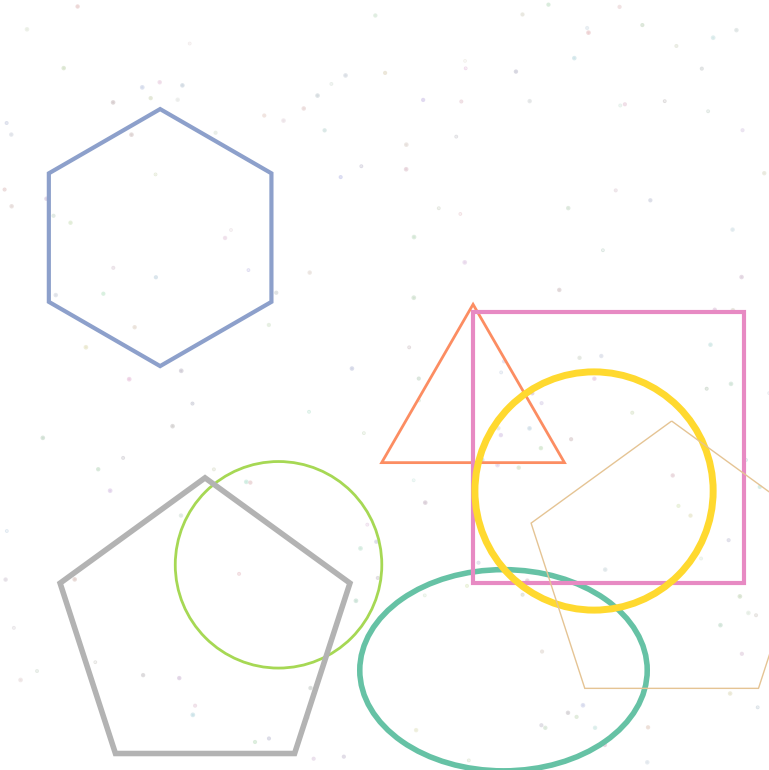[{"shape": "oval", "thickness": 2, "radius": 0.93, "center": [0.654, 0.13]}, {"shape": "triangle", "thickness": 1, "radius": 0.69, "center": [0.614, 0.468]}, {"shape": "hexagon", "thickness": 1.5, "radius": 0.83, "center": [0.208, 0.691]}, {"shape": "square", "thickness": 1.5, "radius": 0.88, "center": [0.79, 0.419]}, {"shape": "circle", "thickness": 1, "radius": 0.67, "center": [0.362, 0.266]}, {"shape": "circle", "thickness": 2.5, "radius": 0.77, "center": [0.771, 0.362]}, {"shape": "pentagon", "thickness": 0.5, "radius": 0.96, "center": [0.872, 0.261]}, {"shape": "pentagon", "thickness": 2, "radius": 0.99, "center": [0.266, 0.182]}]